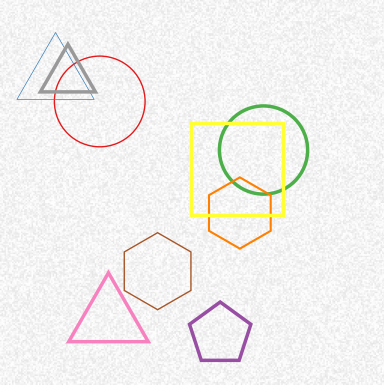[{"shape": "circle", "thickness": 1, "radius": 0.59, "center": [0.259, 0.736]}, {"shape": "triangle", "thickness": 0.5, "radius": 0.58, "center": [0.144, 0.8]}, {"shape": "circle", "thickness": 2.5, "radius": 0.57, "center": [0.684, 0.61]}, {"shape": "pentagon", "thickness": 2.5, "radius": 0.42, "center": [0.572, 0.132]}, {"shape": "hexagon", "thickness": 1.5, "radius": 0.46, "center": [0.623, 0.447]}, {"shape": "square", "thickness": 2.5, "radius": 0.6, "center": [0.615, 0.562]}, {"shape": "hexagon", "thickness": 1, "radius": 0.5, "center": [0.409, 0.296]}, {"shape": "triangle", "thickness": 2.5, "radius": 0.6, "center": [0.282, 0.172]}, {"shape": "triangle", "thickness": 2.5, "radius": 0.41, "center": [0.176, 0.803]}]